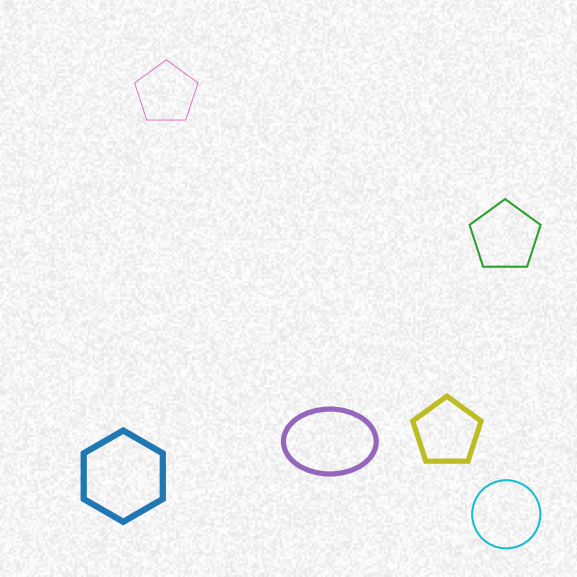[{"shape": "hexagon", "thickness": 3, "radius": 0.4, "center": [0.213, 0.175]}, {"shape": "pentagon", "thickness": 1, "radius": 0.32, "center": [0.875, 0.59]}, {"shape": "oval", "thickness": 2.5, "radius": 0.4, "center": [0.571, 0.235]}, {"shape": "pentagon", "thickness": 0.5, "radius": 0.29, "center": [0.288, 0.838]}, {"shape": "pentagon", "thickness": 2.5, "radius": 0.31, "center": [0.774, 0.251]}, {"shape": "circle", "thickness": 1, "radius": 0.3, "center": [0.877, 0.109]}]